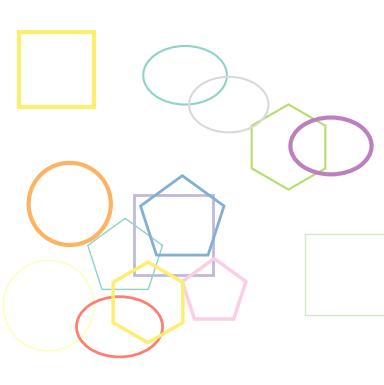[{"shape": "pentagon", "thickness": 1, "radius": 0.51, "center": [0.325, 0.331]}, {"shape": "oval", "thickness": 1.5, "radius": 0.54, "center": [0.481, 0.805]}, {"shape": "circle", "thickness": 1, "radius": 0.59, "center": [0.126, 0.206]}, {"shape": "square", "thickness": 2, "radius": 0.52, "center": [0.451, 0.389]}, {"shape": "oval", "thickness": 2, "radius": 0.56, "center": [0.31, 0.151]}, {"shape": "pentagon", "thickness": 2, "radius": 0.57, "center": [0.473, 0.43]}, {"shape": "circle", "thickness": 3, "radius": 0.53, "center": [0.181, 0.47]}, {"shape": "hexagon", "thickness": 1.5, "radius": 0.55, "center": [0.749, 0.618]}, {"shape": "pentagon", "thickness": 2.5, "radius": 0.43, "center": [0.556, 0.242]}, {"shape": "oval", "thickness": 1.5, "radius": 0.52, "center": [0.594, 0.728]}, {"shape": "oval", "thickness": 3, "radius": 0.53, "center": [0.86, 0.621]}, {"shape": "square", "thickness": 1, "radius": 0.53, "center": [0.896, 0.287]}, {"shape": "square", "thickness": 3, "radius": 0.49, "center": [0.147, 0.82]}, {"shape": "hexagon", "thickness": 2.5, "radius": 0.52, "center": [0.384, 0.214]}]